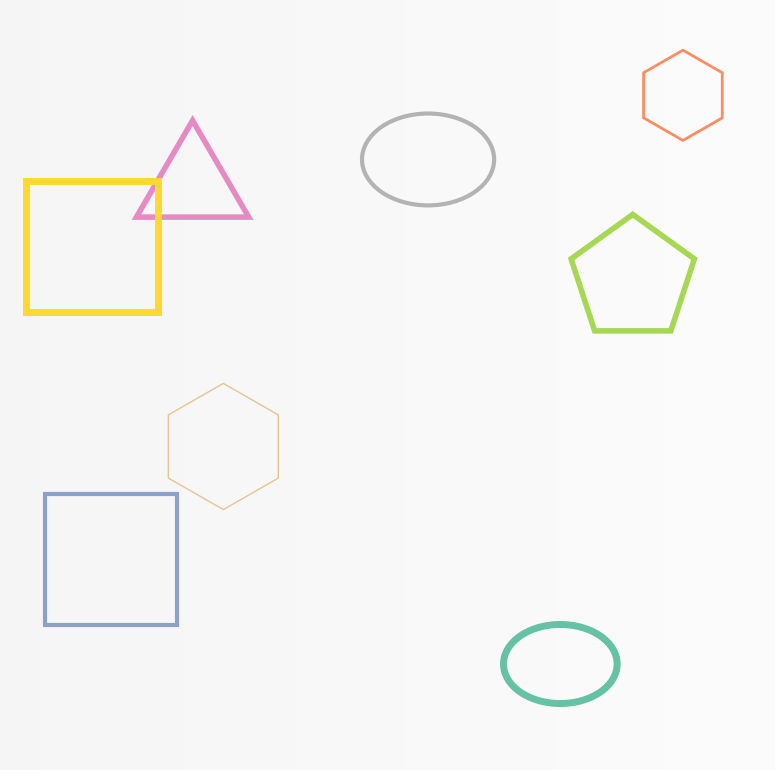[{"shape": "oval", "thickness": 2.5, "radius": 0.37, "center": [0.723, 0.138]}, {"shape": "hexagon", "thickness": 1, "radius": 0.29, "center": [0.881, 0.876]}, {"shape": "square", "thickness": 1.5, "radius": 0.43, "center": [0.144, 0.273]}, {"shape": "triangle", "thickness": 2, "radius": 0.42, "center": [0.248, 0.76]}, {"shape": "pentagon", "thickness": 2, "radius": 0.42, "center": [0.816, 0.638]}, {"shape": "square", "thickness": 2.5, "radius": 0.43, "center": [0.119, 0.68]}, {"shape": "hexagon", "thickness": 0.5, "radius": 0.41, "center": [0.288, 0.42]}, {"shape": "oval", "thickness": 1.5, "radius": 0.43, "center": [0.552, 0.793]}]